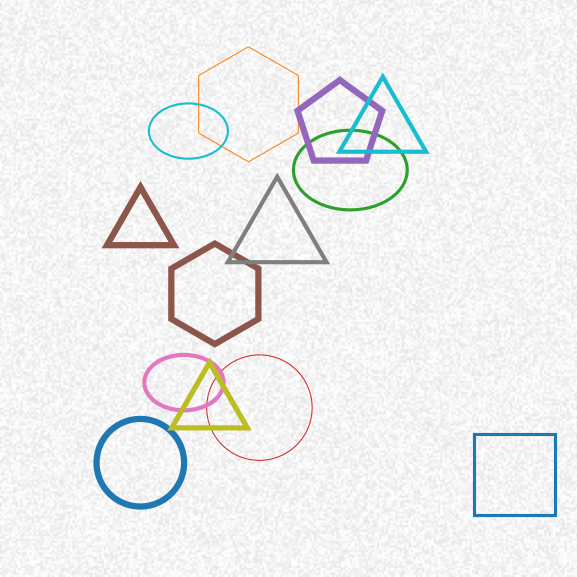[{"shape": "square", "thickness": 1.5, "radius": 0.35, "center": [0.89, 0.178]}, {"shape": "circle", "thickness": 3, "radius": 0.38, "center": [0.243, 0.198]}, {"shape": "hexagon", "thickness": 0.5, "radius": 0.5, "center": [0.43, 0.819]}, {"shape": "oval", "thickness": 1.5, "radius": 0.49, "center": [0.607, 0.705]}, {"shape": "circle", "thickness": 0.5, "radius": 0.46, "center": [0.449, 0.293]}, {"shape": "pentagon", "thickness": 3, "radius": 0.39, "center": [0.588, 0.783]}, {"shape": "triangle", "thickness": 3, "radius": 0.34, "center": [0.243, 0.608]}, {"shape": "hexagon", "thickness": 3, "radius": 0.44, "center": [0.372, 0.49]}, {"shape": "oval", "thickness": 2, "radius": 0.34, "center": [0.319, 0.337]}, {"shape": "triangle", "thickness": 2, "radius": 0.49, "center": [0.48, 0.594]}, {"shape": "triangle", "thickness": 2.5, "radius": 0.38, "center": [0.363, 0.296]}, {"shape": "triangle", "thickness": 2, "radius": 0.43, "center": [0.663, 0.78]}, {"shape": "oval", "thickness": 1, "radius": 0.34, "center": [0.326, 0.772]}]